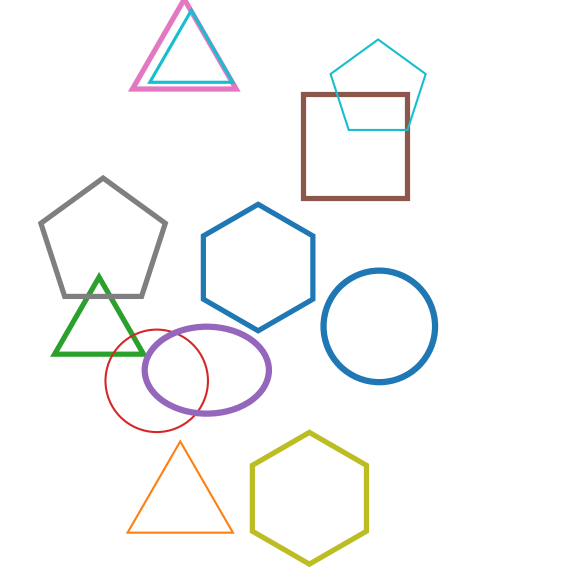[{"shape": "circle", "thickness": 3, "radius": 0.48, "center": [0.657, 0.434]}, {"shape": "hexagon", "thickness": 2.5, "radius": 0.55, "center": [0.447, 0.536]}, {"shape": "triangle", "thickness": 1, "radius": 0.53, "center": [0.312, 0.129]}, {"shape": "triangle", "thickness": 2.5, "radius": 0.44, "center": [0.172, 0.43]}, {"shape": "circle", "thickness": 1, "radius": 0.44, "center": [0.271, 0.34]}, {"shape": "oval", "thickness": 3, "radius": 0.54, "center": [0.358, 0.358]}, {"shape": "square", "thickness": 2.5, "radius": 0.45, "center": [0.614, 0.747]}, {"shape": "triangle", "thickness": 2.5, "radius": 0.52, "center": [0.319, 0.897]}, {"shape": "pentagon", "thickness": 2.5, "radius": 0.57, "center": [0.179, 0.577]}, {"shape": "hexagon", "thickness": 2.5, "radius": 0.57, "center": [0.536, 0.136]}, {"shape": "triangle", "thickness": 1.5, "radius": 0.41, "center": [0.331, 0.898]}, {"shape": "pentagon", "thickness": 1, "radius": 0.43, "center": [0.655, 0.844]}]